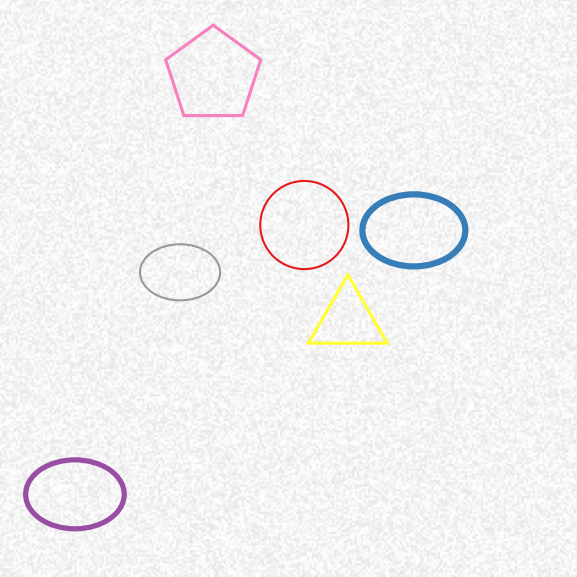[{"shape": "circle", "thickness": 1, "radius": 0.38, "center": [0.527, 0.609]}, {"shape": "oval", "thickness": 3, "radius": 0.45, "center": [0.717, 0.6]}, {"shape": "oval", "thickness": 2.5, "radius": 0.43, "center": [0.13, 0.143]}, {"shape": "triangle", "thickness": 1.5, "radius": 0.39, "center": [0.602, 0.444]}, {"shape": "pentagon", "thickness": 1.5, "radius": 0.43, "center": [0.369, 0.869]}, {"shape": "oval", "thickness": 1, "radius": 0.35, "center": [0.312, 0.528]}]